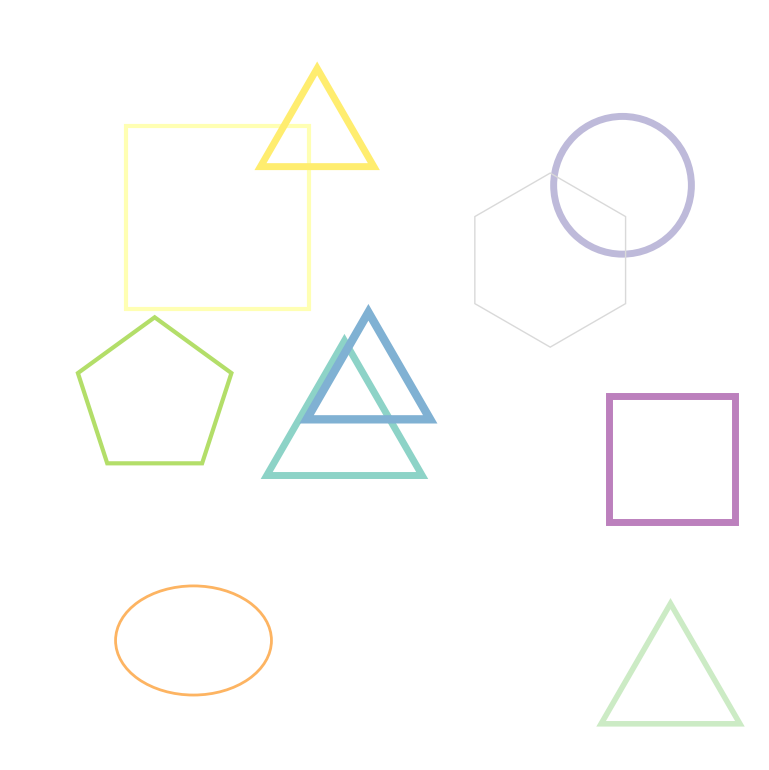[{"shape": "triangle", "thickness": 2.5, "radius": 0.58, "center": [0.447, 0.441]}, {"shape": "square", "thickness": 1.5, "radius": 0.6, "center": [0.282, 0.717]}, {"shape": "circle", "thickness": 2.5, "radius": 0.45, "center": [0.808, 0.759]}, {"shape": "triangle", "thickness": 3, "radius": 0.46, "center": [0.478, 0.502]}, {"shape": "oval", "thickness": 1, "radius": 0.51, "center": [0.251, 0.168]}, {"shape": "pentagon", "thickness": 1.5, "radius": 0.52, "center": [0.201, 0.483]}, {"shape": "hexagon", "thickness": 0.5, "radius": 0.57, "center": [0.715, 0.662]}, {"shape": "square", "thickness": 2.5, "radius": 0.41, "center": [0.873, 0.404]}, {"shape": "triangle", "thickness": 2, "radius": 0.52, "center": [0.871, 0.112]}, {"shape": "triangle", "thickness": 2.5, "radius": 0.43, "center": [0.412, 0.826]}]